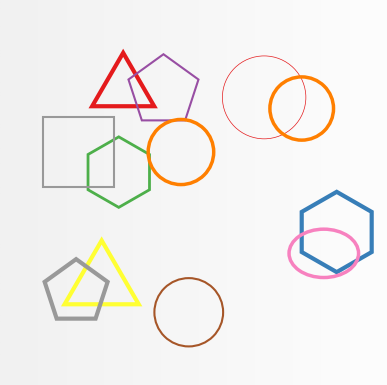[{"shape": "triangle", "thickness": 3, "radius": 0.46, "center": [0.318, 0.77]}, {"shape": "circle", "thickness": 0.5, "radius": 0.54, "center": [0.682, 0.747]}, {"shape": "hexagon", "thickness": 3, "radius": 0.52, "center": [0.869, 0.397]}, {"shape": "hexagon", "thickness": 2, "radius": 0.46, "center": [0.306, 0.553]}, {"shape": "pentagon", "thickness": 1.5, "radius": 0.47, "center": [0.422, 0.764]}, {"shape": "circle", "thickness": 2.5, "radius": 0.42, "center": [0.467, 0.605]}, {"shape": "circle", "thickness": 2.5, "radius": 0.41, "center": [0.779, 0.718]}, {"shape": "triangle", "thickness": 3, "radius": 0.55, "center": [0.262, 0.265]}, {"shape": "circle", "thickness": 1.5, "radius": 0.44, "center": [0.487, 0.189]}, {"shape": "oval", "thickness": 2.5, "radius": 0.45, "center": [0.836, 0.342]}, {"shape": "square", "thickness": 1.5, "radius": 0.46, "center": [0.203, 0.606]}, {"shape": "pentagon", "thickness": 3, "radius": 0.43, "center": [0.196, 0.241]}]